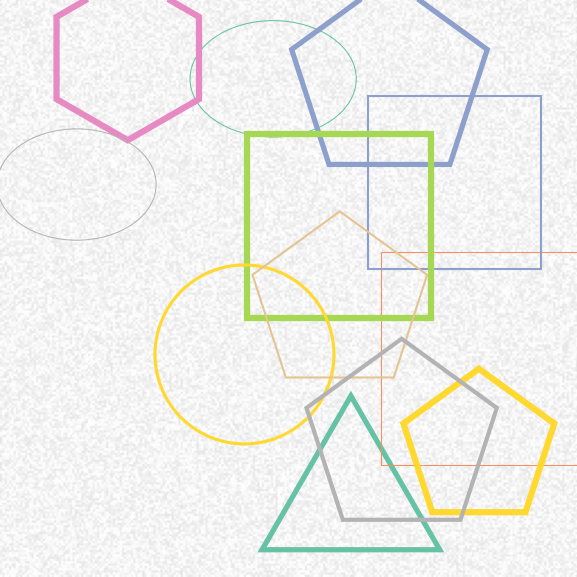[{"shape": "triangle", "thickness": 2.5, "radius": 0.89, "center": [0.608, 0.136]}, {"shape": "oval", "thickness": 0.5, "radius": 0.72, "center": [0.473, 0.863]}, {"shape": "square", "thickness": 0.5, "radius": 0.92, "center": [0.845, 0.378]}, {"shape": "pentagon", "thickness": 2.5, "radius": 0.89, "center": [0.674, 0.858]}, {"shape": "square", "thickness": 1, "radius": 0.75, "center": [0.787, 0.683]}, {"shape": "hexagon", "thickness": 3, "radius": 0.71, "center": [0.221, 0.899]}, {"shape": "square", "thickness": 3, "radius": 0.8, "center": [0.588, 0.608]}, {"shape": "pentagon", "thickness": 3, "radius": 0.69, "center": [0.829, 0.223]}, {"shape": "circle", "thickness": 1.5, "radius": 0.77, "center": [0.423, 0.385]}, {"shape": "pentagon", "thickness": 1, "radius": 0.79, "center": [0.588, 0.474]}, {"shape": "oval", "thickness": 0.5, "radius": 0.69, "center": [0.133, 0.68]}, {"shape": "pentagon", "thickness": 2, "radius": 0.87, "center": [0.696, 0.239]}]